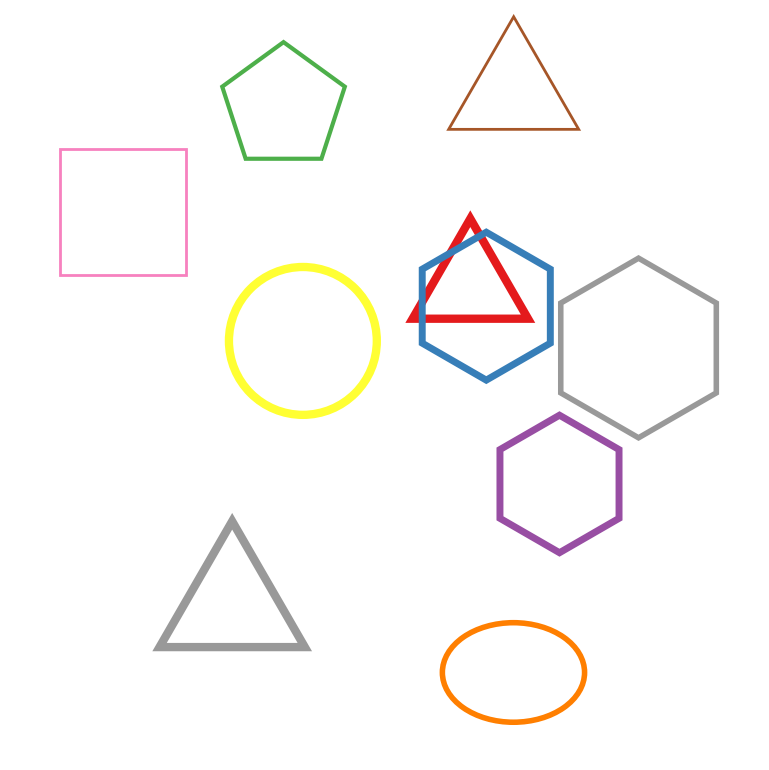[{"shape": "triangle", "thickness": 3, "radius": 0.43, "center": [0.611, 0.629]}, {"shape": "hexagon", "thickness": 2.5, "radius": 0.48, "center": [0.632, 0.602]}, {"shape": "pentagon", "thickness": 1.5, "radius": 0.42, "center": [0.368, 0.862]}, {"shape": "hexagon", "thickness": 2.5, "radius": 0.45, "center": [0.727, 0.371]}, {"shape": "oval", "thickness": 2, "radius": 0.46, "center": [0.667, 0.127]}, {"shape": "circle", "thickness": 3, "radius": 0.48, "center": [0.393, 0.557]}, {"shape": "triangle", "thickness": 1, "radius": 0.49, "center": [0.667, 0.881]}, {"shape": "square", "thickness": 1, "radius": 0.41, "center": [0.16, 0.725]}, {"shape": "hexagon", "thickness": 2, "radius": 0.58, "center": [0.829, 0.548]}, {"shape": "triangle", "thickness": 3, "radius": 0.54, "center": [0.302, 0.214]}]